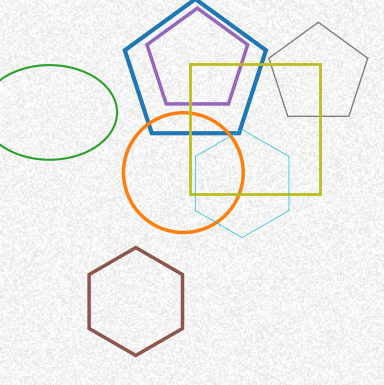[{"shape": "pentagon", "thickness": 3, "radius": 0.96, "center": [0.508, 0.81]}, {"shape": "circle", "thickness": 2.5, "radius": 0.78, "center": [0.476, 0.552]}, {"shape": "oval", "thickness": 1.5, "radius": 0.88, "center": [0.129, 0.708]}, {"shape": "pentagon", "thickness": 2.5, "radius": 0.69, "center": [0.513, 0.841]}, {"shape": "hexagon", "thickness": 2.5, "radius": 0.7, "center": [0.353, 0.217]}, {"shape": "pentagon", "thickness": 1, "radius": 0.68, "center": [0.827, 0.807]}, {"shape": "square", "thickness": 2, "radius": 0.85, "center": [0.662, 0.666]}, {"shape": "hexagon", "thickness": 0.5, "radius": 0.7, "center": [0.629, 0.523]}]